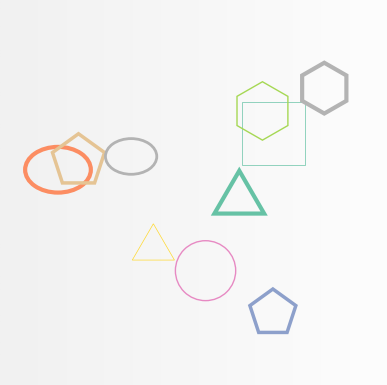[{"shape": "square", "thickness": 0.5, "radius": 0.41, "center": [0.705, 0.654]}, {"shape": "triangle", "thickness": 3, "radius": 0.37, "center": [0.617, 0.482]}, {"shape": "oval", "thickness": 3, "radius": 0.42, "center": [0.15, 0.559]}, {"shape": "pentagon", "thickness": 2.5, "radius": 0.31, "center": [0.704, 0.187]}, {"shape": "circle", "thickness": 1, "radius": 0.39, "center": [0.53, 0.297]}, {"shape": "hexagon", "thickness": 1, "radius": 0.38, "center": [0.677, 0.712]}, {"shape": "triangle", "thickness": 0.5, "radius": 0.31, "center": [0.396, 0.356]}, {"shape": "pentagon", "thickness": 2.5, "radius": 0.35, "center": [0.203, 0.582]}, {"shape": "hexagon", "thickness": 3, "radius": 0.33, "center": [0.837, 0.771]}, {"shape": "oval", "thickness": 2, "radius": 0.33, "center": [0.338, 0.594]}]